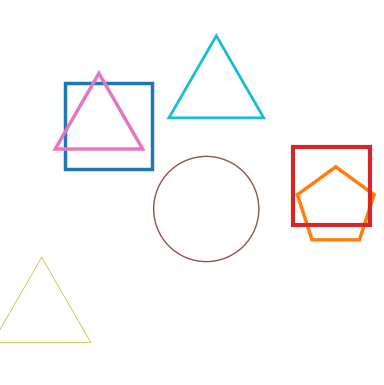[{"shape": "square", "thickness": 2.5, "radius": 0.56, "center": [0.282, 0.673]}, {"shape": "pentagon", "thickness": 2.5, "radius": 0.52, "center": [0.872, 0.462]}, {"shape": "square", "thickness": 3, "radius": 0.5, "center": [0.862, 0.517]}, {"shape": "circle", "thickness": 1, "radius": 0.68, "center": [0.536, 0.457]}, {"shape": "triangle", "thickness": 2.5, "radius": 0.66, "center": [0.257, 0.678]}, {"shape": "triangle", "thickness": 0.5, "radius": 0.74, "center": [0.108, 0.184]}, {"shape": "triangle", "thickness": 2, "radius": 0.71, "center": [0.562, 0.765]}]